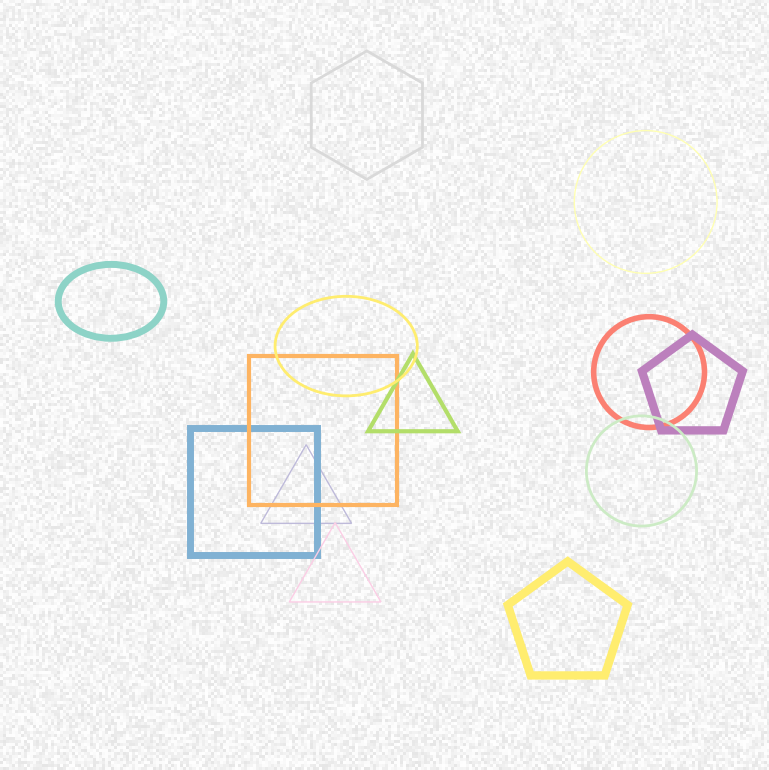[{"shape": "oval", "thickness": 2.5, "radius": 0.34, "center": [0.144, 0.609]}, {"shape": "circle", "thickness": 0.5, "radius": 0.46, "center": [0.839, 0.738]}, {"shape": "triangle", "thickness": 0.5, "radius": 0.34, "center": [0.398, 0.354]}, {"shape": "circle", "thickness": 2, "radius": 0.36, "center": [0.843, 0.517]}, {"shape": "square", "thickness": 2.5, "radius": 0.41, "center": [0.329, 0.362]}, {"shape": "square", "thickness": 1.5, "radius": 0.48, "center": [0.419, 0.441]}, {"shape": "triangle", "thickness": 1.5, "radius": 0.34, "center": [0.536, 0.474]}, {"shape": "triangle", "thickness": 0.5, "radius": 0.34, "center": [0.435, 0.253]}, {"shape": "hexagon", "thickness": 1, "radius": 0.42, "center": [0.476, 0.85]}, {"shape": "pentagon", "thickness": 3, "radius": 0.34, "center": [0.899, 0.497]}, {"shape": "circle", "thickness": 1, "radius": 0.36, "center": [0.833, 0.388]}, {"shape": "pentagon", "thickness": 3, "radius": 0.41, "center": [0.737, 0.189]}, {"shape": "oval", "thickness": 1, "radius": 0.46, "center": [0.45, 0.551]}]